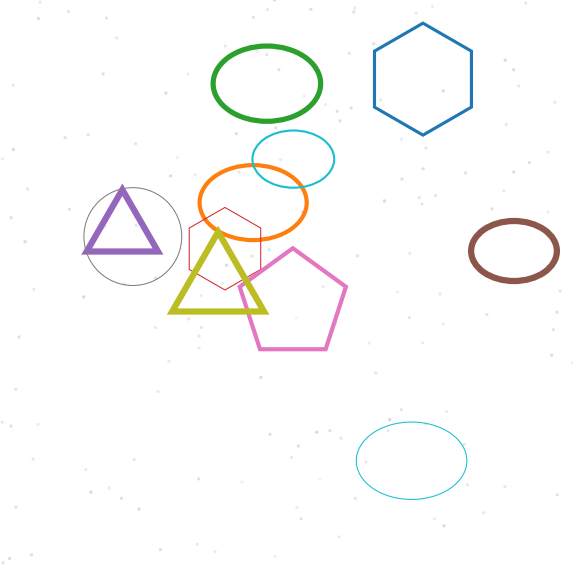[{"shape": "hexagon", "thickness": 1.5, "radius": 0.48, "center": [0.732, 0.862]}, {"shape": "oval", "thickness": 2, "radius": 0.46, "center": [0.438, 0.648]}, {"shape": "oval", "thickness": 2.5, "radius": 0.47, "center": [0.462, 0.854]}, {"shape": "hexagon", "thickness": 0.5, "radius": 0.36, "center": [0.39, 0.568]}, {"shape": "triangle", "thickness": 3, "radius": 0.36, "center": [0.212, 0.599]}, {"shape": "oval", "thickness": 3, "radius": 0.37, "center": [0.89, 0.564]}, {"shape": "pentagon", "thickness": 2, "radius": 0.48, "center": [0.507, 0.473]}, {"shape": "circle", "thickness": 0.5, "radius": 0.42, "center": [0.23, 0.589]}, {"shape": "triangle", "thickness": 3, "radius": 0.46, "center": [0.378, 0.506]}, {"shape": "oval", "thickness": 0.5, "radius": 0.48, "center": [0.713, 0.201]}, {"shape": "oval", "thickness": 1, "radius": 0.35, "center": [0.508, 0.724]}]